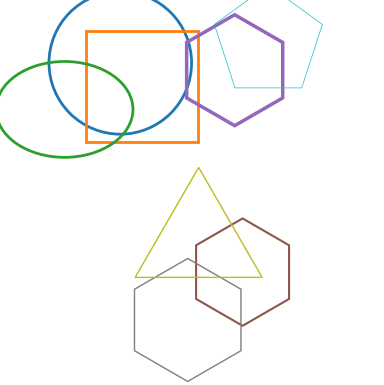[{"shape": "circle", "thickness": 2, "radius": 0.93, "center": [0.312, 0.837]}, {"shape": "square", "thickness": 2, "radius": 0.73, "center": [0.368, 0.775]}, {"shape": "oval", "thickness": 2, "radius": 0.89, "center": [0.168, 0.716]}, {"shape": "hexagon", "thickness": 2.5, "radius": 0.72, "center": [0.61, 0.818]}, {"shape": "hexagon", "thickness": 1.5, "radius": 0.7, "center": [0.63, 0.293]}, {"shape": "hexagon", "thickness": 1, "radius": 0.8, "center": [0.488, 0.169]}, {"shape": "triangle", "thickness": 1, "radius": 0.95, "center": [0.516, 0.375]}, {"shape": "pentagon", "thickness": 0.5, "radius": 0.74, "center": [0.697, 0.891]}]